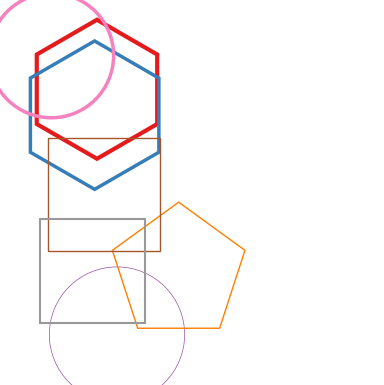[{"shape": "hexagon", "thickness": 3, "radius": 0.9, "center": [0.252, 0.768]}, {"shape": "hexagon", "thickness": 2.5, "radius": 0.96, "center": [0.246, 0.701]}, {"shape": "circle", "thickness": 0.5, "radius": 0.88, "center": [0.304, 0.131]}, {"shape": "pentagon", "thickness": 1, "radius": 0.91, "center": [0.464, 0.294]}, {"shape": "square", "thickness": 1, "radius": 0.73, "center": [0.27, 0.495]}, {"shape": "circle", "thickness": 2.5, "radius": 0.81, "center": [0.133, 0.856]}, {"shape": "square", "thickness": 1.5, "radius": 0.68, "center": [0.24, 0.296]}]